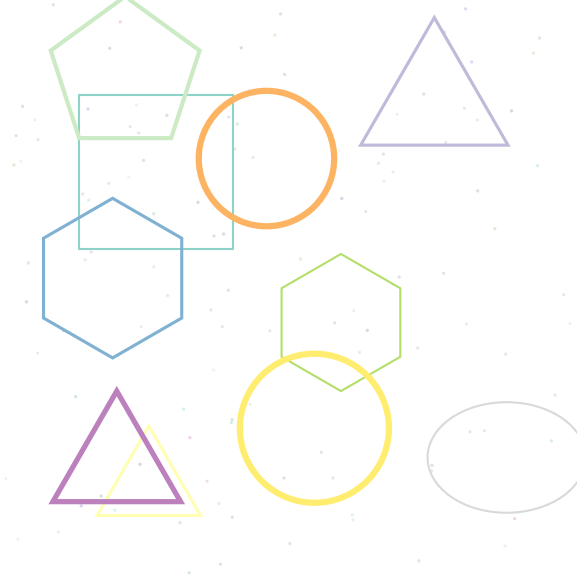[{"shape": "square", "thickness": 1, "radius": 0.67, "center": [0.27, 0.702]}, {"shape": "triangle", "thickness": 1.5, "radius": 0.52, "center": [0.258, 0.158]}, {"shape": "triangle", "thickness": 1.5, "radius": 0.74, "center": [0.752, 0.821]}, {"shape": "hexagon", "thickness": 1.5, "radius": 0.69, "center": [0.195, 0.518]}, {"shape": "circle", "thickness": 3, "radius": 0.59, "center": [0.461, 0.725]}, {"shape": "hexagon", "thickness": 1, "radius": 0.59, "center": [0.59, 0.441]}, {"shape": "oval", "thickness": 1, "radius": 0.68, "center": [0.877, 0.207]}, {"shape": "triangle", "thickness": 2.5, "radius": 0.64, "center": [0.202, 0.194]}, {"shape": "pentagon", "thickness": 2, "radius": 0.68, "center": [0.217, 0.87]}, {"shape": "circle", "thickness": 3, "radius": 0.65, "center": [0.544, 0.258]}]